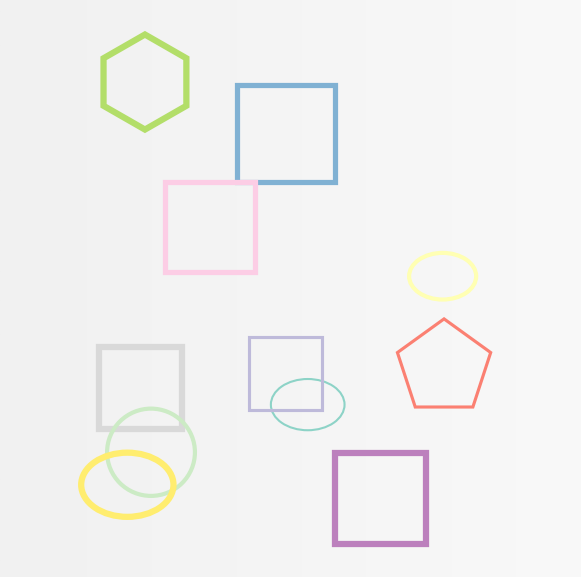[{"shape": "oval", "thickness": 1, "radius": 0.32, "center": [0.529, 0.298]}, {"shape": "oval", "thickness": 2, "radius": 0.29, "center": [0.762, 0.521]}, {"shape": "square", "thickness": 1.5, "radius": 0.31, "center": [0.491, 0.353]}, {"shape": "pentagon", "thickness": 1.5, "radius": 0.42, "center": [0.764, 0.363]}, {"shape": "square", "thickness": 2.5, "radius": 0.42, "center": [0.492, 0.768]}, {"shape": "hexagon", "thickness": 3, "radius": 0.41, "center": [0.249, 0.857]}, {"shape": "square", "thickness": 2.5, "radius": 0.39, "center": [0.362, 0.606]}, {"shape": "square", "thickness": 3, "radius": 0.36, "center": [0.242, 0.327]}, {"shape": "square", "thickness": 3, "radius": 0.39, "center": [0.654, 0.136]}, {"shape": "circle", "thickness": 2, "radius": 0.38, "center": [0.26, 0.216]}, {"shape": "oval", "thickness": 3, "radius": 0.4, "center": [0.219, 0.16]}]